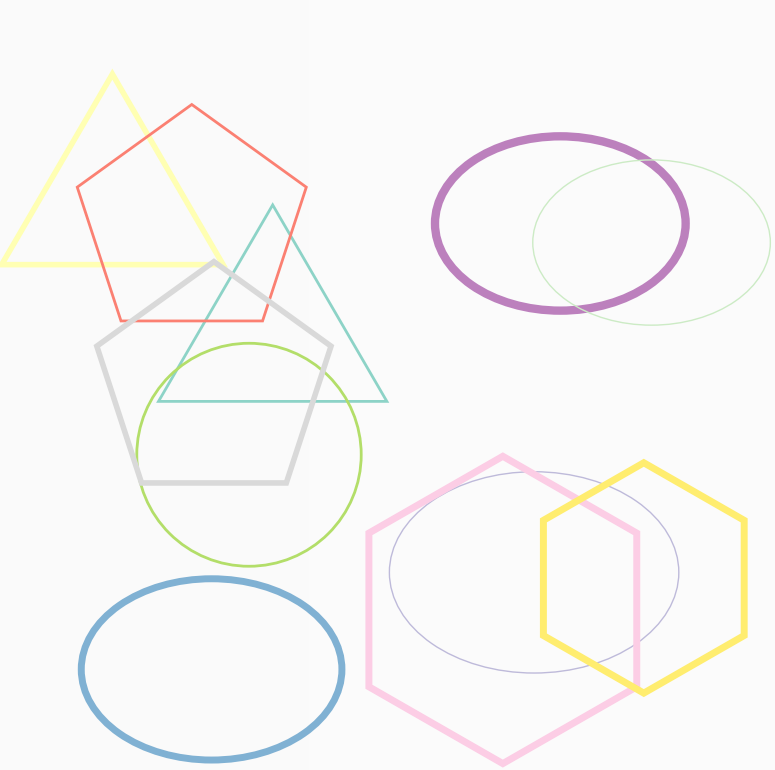[{"shape": "triangle", "thickness": 1, "radius": 0.85, "center": [0.352, 0.564]}, {"shape": "triangle", "thickness": 2, "radius": 0.82, "center": [0.145, 0.739]}, {"shape": "oval", "thickness": 0.5, "radius": 0.93, "center": [0.689, 0.257]}, {"shape": "pentagon", "thickness": 1, "radius": 0.78, "center": [0.247, 0.709]}, {"shape": "oval", "thickness": 2.5, "radius": 0.84, "center": [0.273, 0.131]}, {"shape": "circle", "thickness": 1, "radius": 0.72, "center": [0.321, 0.409]}, {"shape": "hexagon", "thickness": 2.5, "radius": 1.0, "center": [0.649, 0.208]}, {"shape": "pentagon", "thickness": 2, "radius": 0.79, "center": [0.276, 0.501]}, {"shape": "oval", "thickness": 3, "radius": 0.81, "center": [0.723, 0.71]}, {"shape": "oval", "thickness": 0.5, "radius": 0.77, "center": [0.841, 0.685]}, {"shape": "hexagon", "thickness": 2.5, "radius": 0.75, "center": [0.831, 0.249]}]